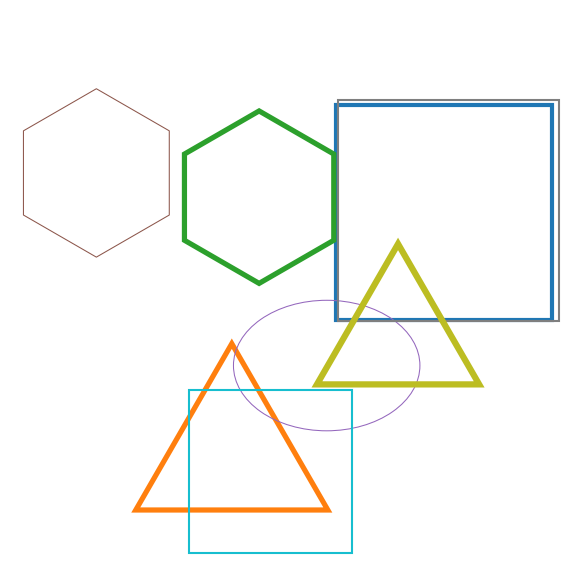[{"shape": "square", "thickness": 2, "radius": 0.93, "center": [0.768, 0.631]}, {"shape": "triangle", "thickness": 2.5, "radius": 0.96, "center": [0.401, 0.212]}, {"shape": "hexagon", "thickness": 2.5, "radius": 0.75, "center": [0.449, 0.658]}, {"shape": "oval", "thickness": 0.5, "radius": 0.81, "center": [0.566, 0.366]}, {"shape": "hexagon", "thickness": 0.5, "radius": 0.73, "center": [0.167, 0.7]}, {"shape": "square", "thickness": 1, "radius": 0.96, "center": [0.777, 0.635]}, {"shape": "triangle", "thickness": 3, "radius": 0.81, "center": [0.689, 0.415]}, {"shape": "square", "thickness": 1, "radius": 0.71, "center": [0.468, 0.183]}]